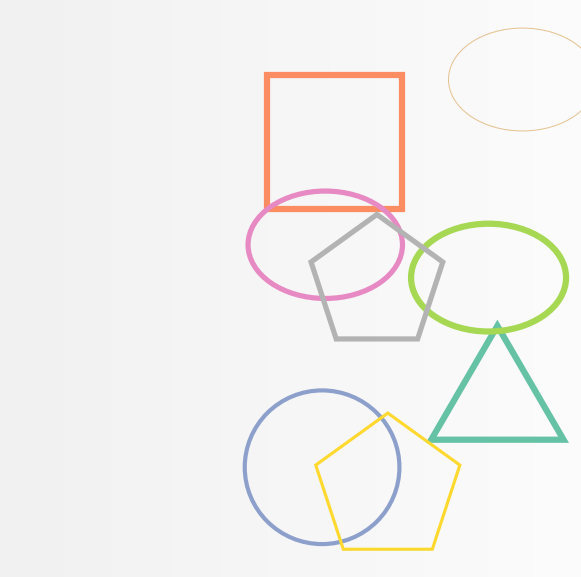[{"shape": "triangle", "thickness": 3, "radius": 0.66, "center": [0.856, 0.303]}, {"shape": "square", "thickness": 3, "radius": 0.58, "center": [0.575, 0.753]}, {"shape": "circle", "thickness": 2, "radius": 0.67, "center": [0.554, 0.19]}, {"shape": "oval", "thickness": 2.5, "radius": 0.66, "center": [0.56, 0.575]}, {"shape": "oval", "thickness": 3, "radius": 0.67, "center": [0.841, 0.518]}, {"shape": "pentagon", "thickness": 1.5, "radius": 0.65, "center": [0.667, 0.154]}, {"shape": "oval", "thickness": 0.5, "radius": 0.64, "center": [0.899, 0.861]}, {"shape": "pentagon", "thickness": 2.5, "radius": 0.6, "center": [0.648, 0.509]}]